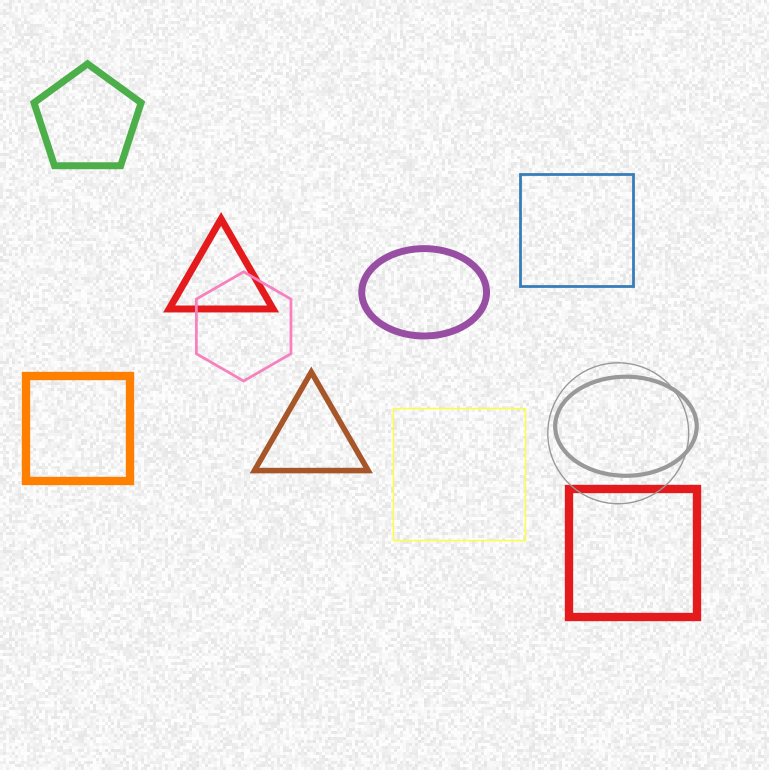[{"shape": "triangle", "thickness": 2.5, "radius": 0.39, "center": [0.287, 0.638]}, {"shape": "square", "thickness": 3, "radius": 0.42, "center": [0.822, 0.282]}, {"shape": "square", "thickness": 1, "radius": 0.37, "center": [0.748, 0.701]}, {"shape": "pentagon", "thickness": 2.5, "radius": 0.37, "center": [0.114, 0.844]}, {"shape": "oval", "thickness": 2.5, "radius": 0.41, "center": [0.551, 0.62]}, {"shape": "square", "thickness": 3, "radius": 0.34, "center": [0.101, 0.444]}, {"shape": "square", "thickness": 0.5, "radius": 0.43, "center": [0.596, 0.384]}, {"shape": "triangle", "thickness": 2, "radius": 0.43, "center": [0.404, 0.432]}, {"shape": "hexagon", "thickness": 1, "radius": 0.35, "center": [0.316, 0.576]}, {"shape": "oval", "thickness": 1.5, "radius": 0.46, "center": [0.813, 0.446]}, {"shape": "circle", "thickness": 0.5, "radius": 0.46, "center": [0.803, 0.437]}]